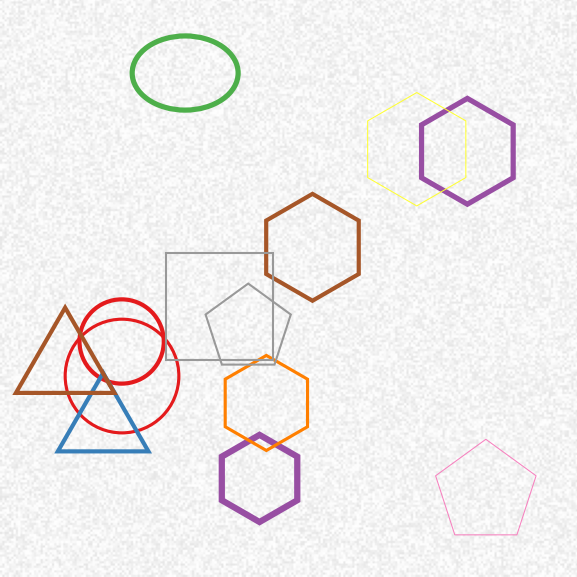[{"shape": "circle", "thickness": 2, "radius": 0.36, "center": [0.211, 0.408]}, {"shape": "circle", "thickness": 1.5, "radius": 0.49, "center": [0.211, 0.348]}, {"shape": "triangle", "thickness": 2, "radius": 0.45, "center": [0.179, 0.263]}, {"shape": "oval", "thickness": 2.5, "radius": 0.46, "center": [0.321, 0.873]}, {"shape": "hexagon", "thickness": 3, "radius": 0.38, "center": [0.449, 0.171]}, {"shape": "hexagon", "thickness": 2.5, "radius": 0.46, "center": [0.809, 0.737]}, {"shape": "hexagon", "thickness": 1.5, "radius": 0.41, "center": [0.461, 0.301]}, {"shape": "hexagon", "thickness": 0.5, "radius": 0.49, "center": [0.722, 0.741]}, {"shape": "hexagon", "thickness": 2, "radius": 0.46, "center": [0.541, 0.571]}, {"shape": "triangle", "thickness": 2, "radius": 0.49, "center": [0.113, 0.368]}, {"shape": "pentagon", "thickness": 0.5, "radius": 0.46, "center": [0.841, 0.147]}, {"shape": "square", "thickness": 1, "radius": 0.46, "center": [0.38, 0.469]}, {"shape": "pentagon", "thickness": 1, "radius": 0.39, "center": [0.43, 0.431]}]